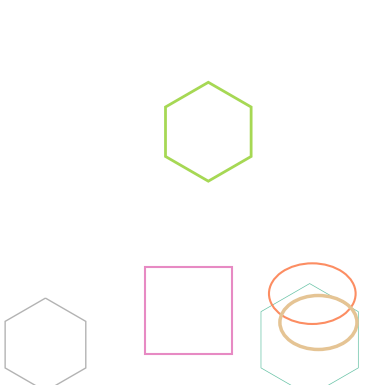[{"shape": "hexagon", "thickness": 0.5, "radius": 0.73, "center": [0.804, 0.117]}, {"shape": "oval", "thickness": 1.5, "radius": 0.56, "center": [0.811, 0.237]}, {"shape": "square", "thickness": 1.5, "radius": 0.56, "center": [0.489, 0.193]}, {"shape": "hexagon", "thickness": 2, "radius": 0.64, "center": [0.541, 0.658]}, {"shape": "oval", "thickness": 2.5, "radius": 0.5, "center": [0.827, 0.162]}, {"shape": "hexagon", "thickness": 1, "radius": 0.6, "center": [0.118, 0.105]}]